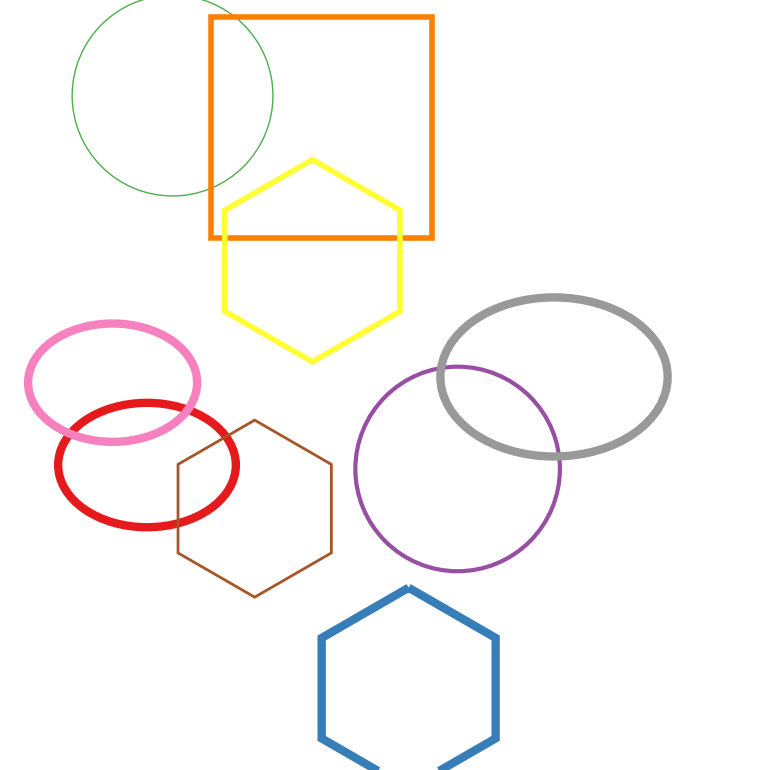[{"shape": "oval", "thickness": 3, "radius": 0.58, "center": [0.191, 0.396]}, {"shape": "hexagon", "thickness": 3, "radius": 0.65, "center": [0.531, 0.106]}, {"shape": "circle", "thickness": 0.5, "radius": 0.65, "center": [0.224, 0.876]}, {"shape": "circle", "thickness": 1.5, "radius": 0.66, "center": [0.594, 0.391]}, {"shape": "square", "thickness": 2, "radius": 0.72, "center": [0.418, 0.834]}, {"shape": "hexagon", "thickness": 2, "radius": 0.66, "center": [0.406, 0.661]}, {"shape": "hexagon", "thickness": 1, "radius": 0.57, "center": [0.331, 0.339]}, {"shape": "oval", "thickness": 3, "radius": 0.55, "center": [0.146, 0.503]}, {"shape": "oval", "thickness": 3, "radius": 0.74, "center": [0.719, 0.51]}]